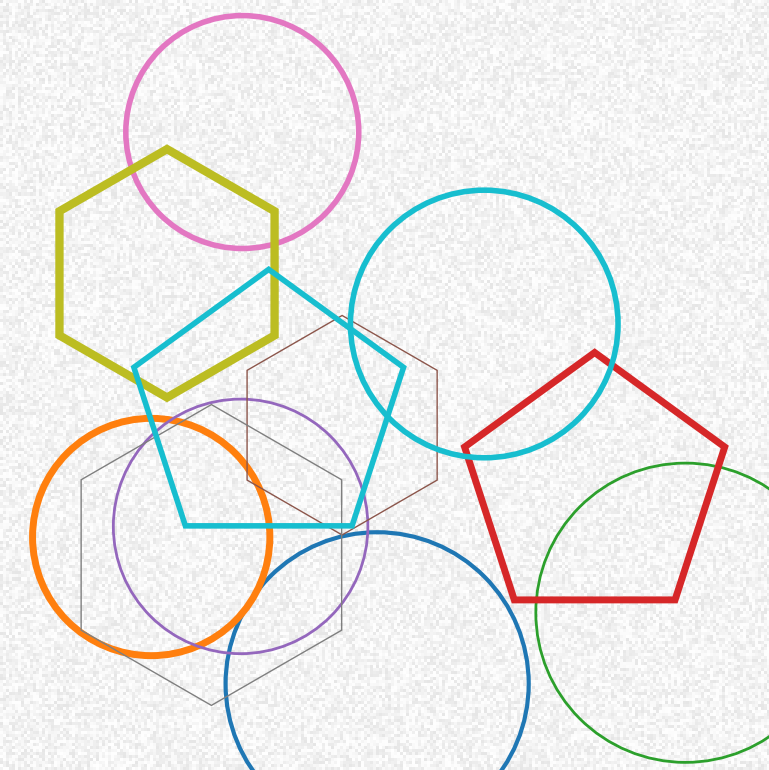[{"shape": "circle", "thickness": 1.5, "radius": 0.98, "center": [0.49, 0.112]}, {"shape": "circle", "thickness": 2.5, "radius": 0.77, "center": [0.196, 0.303]}, {"shape": "circle", "thickness": 1, "radius": 0.97, "center": [0.89, 0.204]}, {"shape": "pentagon", "thickness": 2.5, "radius": 0.89, "center": [0.772, 0.365]}, {"shape": "circle", "thickness": 1, "radius": 0.83, "center": [0.312, 0.316]}, {"shape": "hexagon", "thickness": 0.5, "radius": 0.71, "center": [0.444, 0.448]}, {"shape": "circle", "thickness": 2, "radius": 0.76, "center": [0.315, 0.829]}, {"shape": "hexagon", "thickness": 0.5, "radius": 0.98, "center": [0.275, 0.279]}, {"shape": "hexagon", "thickness": 3, "radius": 0.81, "center": [0.217, 0.645]}, {"shape": "pentagon", "thickness": 2, "radius": 0.92, "center": [0.349, 0.466]}, {"shape": "circle", "thickness": 2, "radius": 0.87, "center": [0.629, 0.579]}]